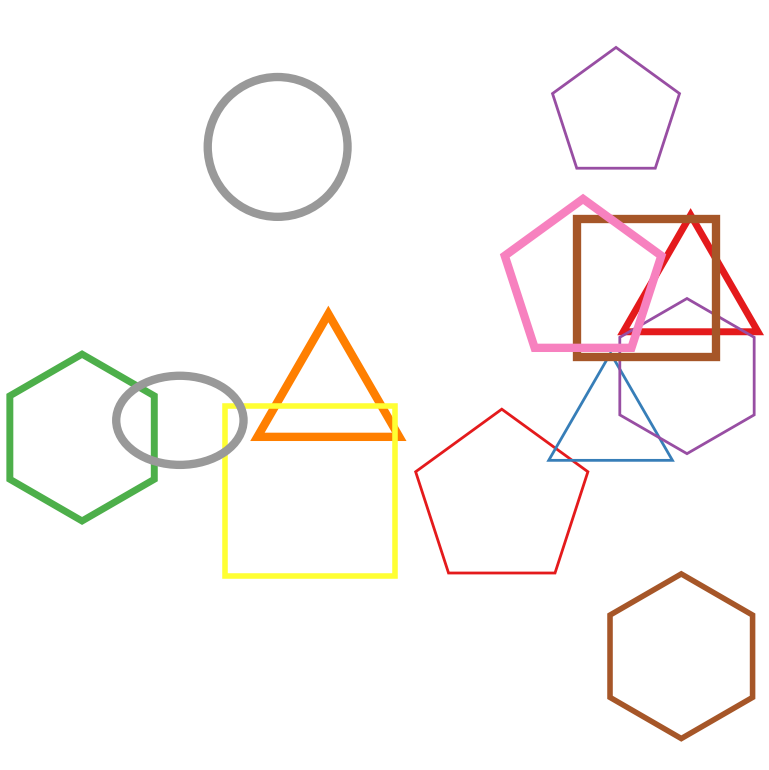[{"shape": "pentagon", "thickness": 1, "radius": 0.59, "center": [0.652, 0.351]}, {"shape": "triangle", "thickness": 2.5, "radius": 0.51, "center": [0.897, 0.62]}, {"shape": "triangle", "thickness": 1, "radius": 0.46, "center": [0.793, 0.449]}, {"shape": "hexagon", "thickness": 2.5, "radius": 0.54, "center": [0.107, 0.432]}, {"shape": "pentagon", "thickness": 1, "radius": 0.43, "center": [0.8, 0.852]}, {"shape": "hexagon", "thickness": 1, "radius": 0.5, "center": [0.892, 0.512]}, {"shape": "triangle", "thickness": 3, "radius": 0.53, "center": [0.426, 0.486]}, {"shape": "square", "thickness": 2, "radius": 0.55, "center": [0.402, 0.362]}, {"shape": "hexagon", "thickness": 2, "radius": 0.53, "center": [0.885, 0.148]}, {"shape": "square", "thickness": 3, "radius": 0.45, "center": [0.84, 0.626]}, {"shape": "pentagon", "thickness": 3, "radius": 0.53, "center": [0.757, 0.635]}, {"shape": "circle", "thickness": 3, "radius": 0.45, "center": [0.361, 0.809]}, {"shape": "oval", "thickness": 3, "radius": 0.41, "center": [0.234, 0.454]}]